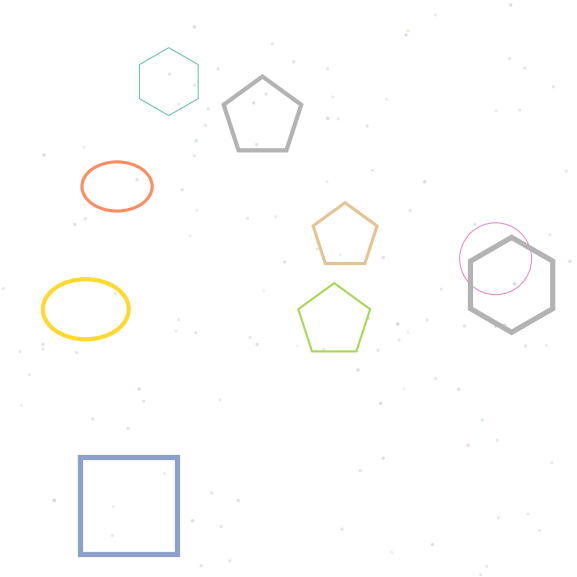[{"shape": "hexagon", "thickness": 0.5, "radius": 0.29, "center": [0.292, 0.858]}, {"shape": "oval", "thickness": 1.5, "radius": 0.3, "center": [0.203, 0.676]}, {"shape": "square", "thickness": 2.5, "radius": 0.42, "center": [0.223, 0.124]}, {"shape": "circle", "thickness": 0.5, "radius": 0.31, "center": [0.858, 0.551]}, {"shape": "pentagon", "thickness": 1, "radius": 0.33, "center": [0.579, 0.444]}, {"shape": "oval", "thickness": 2, "radius": 0.37, "center": [0.149, 0.464]}, {"shape": "pentagon", "thickness": 1.5, "radius": 0.29, "center": [0.598, 0.59]}, {"shape": "hexagon", "thickness": 2.5, "radius": 0.41, "center": [0.886, 0.506]}, {"shape": "pentagon", "thickness": 2, "radius": 0.35, "center": [0.454, 0.796]}]